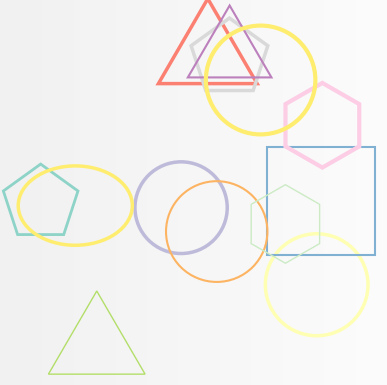[{"shape": "pentagon", "thickness": 2, "radius": 0.51, "center": [0.105, 0.473]}, {"shape": "circle", "thickness": 2.5, "radius": 0.66, "center": [0.817, 0.26]}, {"shape": "circle", "thickness": 2.5, "radius": 0.6, "center": [0.467, 0.461]}, {"shape": "triangle", "thickness": 2.5, "radius": 0.74, "center": [0.536, 0.856]}, {"shape": "square", "thickness": 1.5, "radius": 0.7, "center": [0.829, 0.478]}, {"shape": "circle", "thickness": 1.5, "radius": 0.65, "center": [0.559, 0.399]}, {"shape": "triangle", "thickness": 1, "radius": 0.72, "center": [0.25, 0.1]}, {"shape": "hexagon", "thickness": 3, "radius": 0.55, "center": [0.832, 0.675]}, {"shape": "pentagon", "thickness": 2.5, "radius": 0.52, "center": [0.592, 0.849]}, {"shape": "triangle", "thickness": 1.5, "radius": 0.62, "center": [0.593, 0.861]}, {"shape": "hexagon", "thickness": 1, "radius": 0.51, "center": [0.737, 0.418]}, {"shape": "oval", "thickness": 2.5, "radius": 0.74, "center": [0.194, 0.466]}, {"shape": "circle", "thickness": 3, "radius": 0.71, "center": [0.673, 0.792]}]